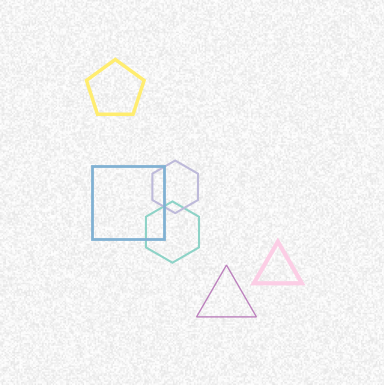[{"shape": "hexagon", "thickness": 1.5, "radius": 0.4, "center": [0.448, 0.397]}, {"shape": "hexagon", "thickness": 1.5, "radius": 0.34, "center": [0.455, 0.515]}, {"shape": "square", "thickness": 2, "radius": 0.47, "center": [0.333, 0.473]}, {"shape": "triangle", "thickness": 3, "radius": 0.36, "center": [0.722, 0.3]}, {"shape": "triangle", "thickness": 1, "radius": 0.45, "center": [0.588, 0.222]}, {"shape": "pentagon", "thickness": 2.5, "radius": 0.39, "center": [0.299, 0.767]}]